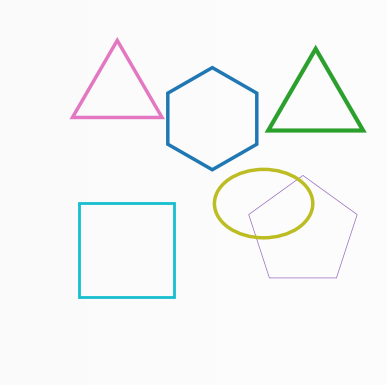[{"shape": "hexagon", "thickness": 2.5, "radius": 0.66, "center": [0.548, 0.692]}, {"shape": "triangle", "thickness": 3, "radius": 0.71, "center": [0.815, 0.732]}, {"shape": "pentagon", "thickness": 0.5, "radius": 0.74, "center": [0.782, 0.397]}, {"shape": "triangle", "thickness": 2.5, "radius": 0.67, "center": [0.303, 0.762]}, {"shape": "oval", "thickness": 2.5, "radius": 0.63, "center": [0.68, 0.471]}, {"shape": "square", "thickness": 2, "radius": 0.61, "center": [0.326, 0.35]}]